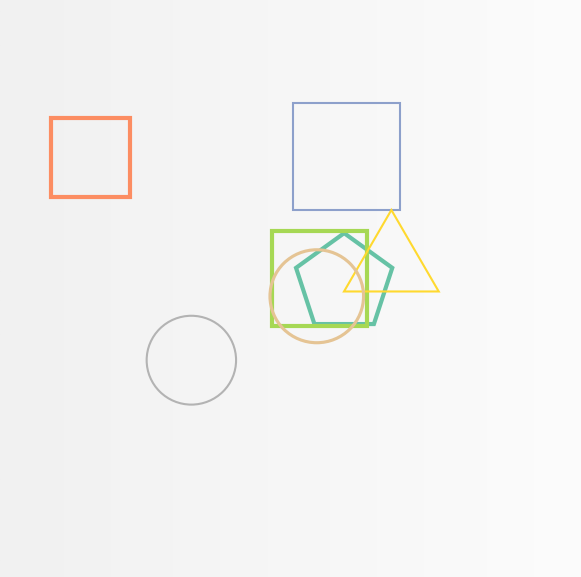[{"shape": "pentagon", "thickness": 2, "radius": 0.44, "center": [0.592, 0.508]}, {"shape": "square", "thickness": 2, "radius": 0.34, "center": [0.156, 0.726]}, {"shape": "square", "thickness": 1, "radius": 0.46, "center": [0.596, 0.728]}, {"shape": "square", "thickness": 2, "radius": 0.41, "center": [0.55, 0.517]}, {"shape": "triangle", "thickness": 1, "radius": 0.47, "center": [0.673, 0.541]}, {"shape": "circle", "thickness": 1.5, "radius": 0.4, "center": [0.545, 0.486]}, {"shape": "circle", "thickness": 1, "radius": 0.38, "center": [0.329, 0.375]}]